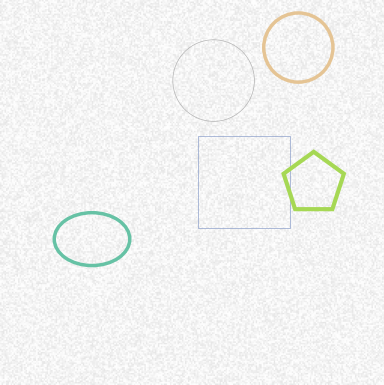[{"shape": "oval", "thickness": 2.5, "radius": 0.49, "center": [0.239, 0.379]}, {"shape": "square", "thickness": 0.5, "radius": 0.6, "center": [0.634, 0.527]}, {"shape": "pentagon", "thickness": 3, "radius": 0.41, "center": [0.815, 0.523]}, {"shape": "circle", "thickness": 2.5, "radius": 0.45, "center": [0.775, 0.876]}, {"shape": "circle", "thickness": 0.5, "radius": 0.53, "center": [0.555, 0.791]}]